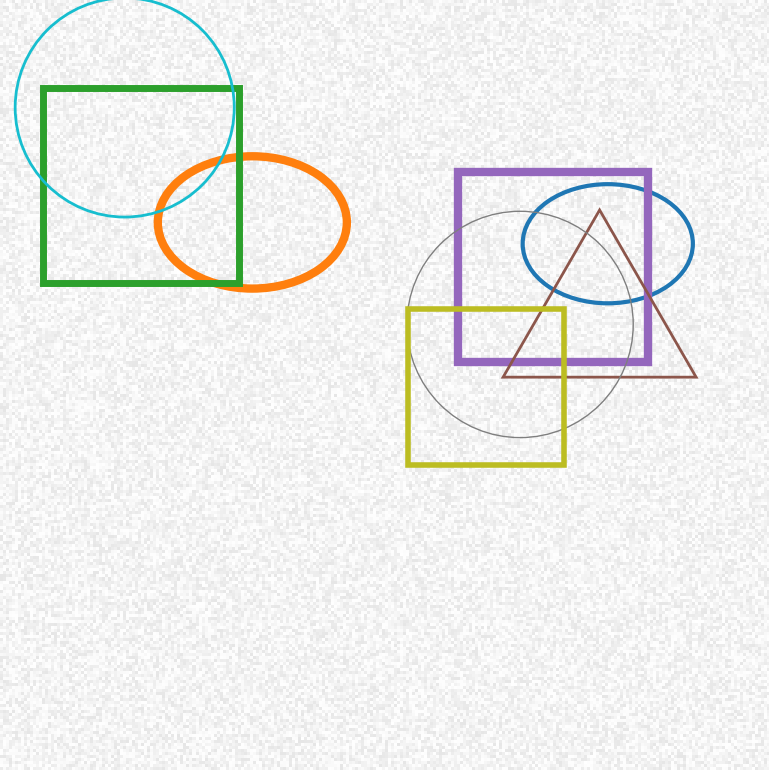[{"shape": "oval", "thickness": 1.5, "radius": 0.55, "center": [0.789, 0.683]}, {"shape": "oval", "thickness": 3, "radius": 0.61, "center": [0.328, 0.711]}, {"shape": "square", "thickness": 2.5, "radius": 0.63, "center": [0.183, 0.759]}, {"shape": "square", "thickness": 3, "radius": 0.62, "center": [0.719, 0.653]}, {"shape": "triangle", "thickness": 1, "radius": 0.72, "center": [0.779, 0.583]}, {"shape": "circle", "thickness": 0.5, "radius": 0.73, "center": [0.675, 0.579]}, {"shape": "square", "thickness": 2, "radius": 0.51, "center": [0.631, 0.498]}, {"shape": "circle", "thickness": 1, "radius": 0.71, "center": [0.162, 0.86]}]